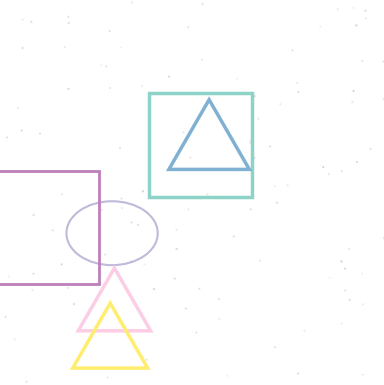[{"shape": "square", "thickness": 2.5, "radius": 0.67, "center": [0.521, 0.623]}, {"shape": "oval", "thickness": 1.5, "radius": 0.59, "center": [0.291, 0.394]}, {"shape": "triangle", "thickness": 2.5, "radius": 0.6, "center": [0.543, 0.62]}, {"shape": "triangle", "thickness": 2.5, "radius": 0.54, "center": [0.297, 0.195]}, {"shape": "square", "thickness": 2, "radius": 0.73, "center": [0.111, 0.409]}, {"shape": "triangle", "thickness": 2.5, "radius": 0.56, "center": [0.286, 0.1]}]